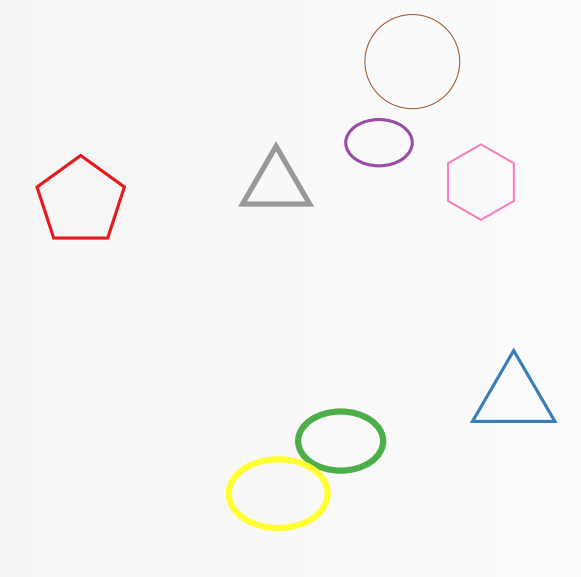[{"shape": "pentagon", "thickness": 1.5, "radius": 0.4, "center": [0.139, 0.651]}, {"shape": "triangle", "thickness": 1.5, "radius": 0.41, "center": [0.884, 0.31]}, {"shape": "oval", "thickness": 3, "radius": 0.37, "center": [0.586, 0.235]}, {"shape": "oval", "thickness": 1.5, "radius": 0.29, "center": [0.652, 0.752]}, {"shape": "oval", "thickness": 3, "radius": 0.43, "center": [0.479, 0.144]}, {"shape": "circle", "thickness": 0.5, "radius": 0.41, "center": [0.709, 0.892]}, {"shape": "hexagon", "thickness": 1, "radius": 0.33, "center": [0.827, 0.684]}, {"shape": "triangle", "thickness": 2.5, "radius": 0.33, "center": [0.475, 0.679]}]